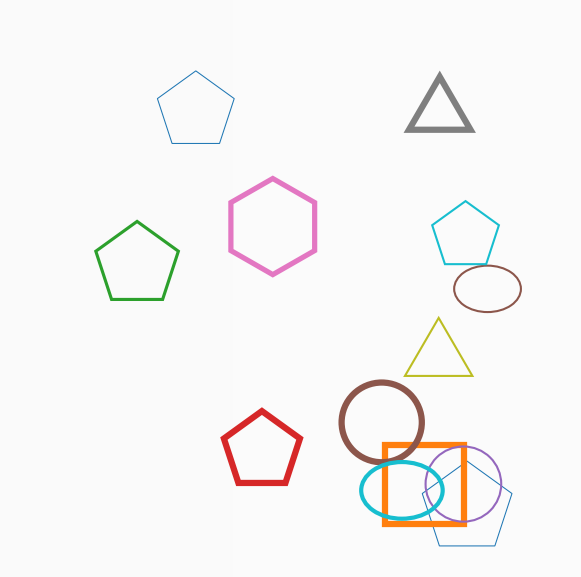[{"shape": "pentagon", "thickness": 0.5, "radius": 0.35, "center": [0.337, 0.807]}, {"shape": "pentagon", "thickness": 0.5, "radius": 0.41, "center": [0.804, 0.119]}, {"shape": "square", "thickness": 3, "radius": 0.34, "center": [0.731, 0.16]}, {"shape": "pentagon", "thickness": 1.5, "radius": 0.37, "center": [0.236, 0.541]}, {"shape": "pentagon", "thickness": 3, "radius": 0.34, "center": [0.451, 0.218]}, {"shape": "circle", "thickness": 1, "radius": 0.33, "center": [0.797, 0.161]}, {"shape": "circle", "thickness": 3, "radius": 0.35, "center": [0.657, 0.268]}, {"shape": "oval", "thickness": 1, "radius": 0.29, "center": [0.839, 0.499]}, {"shape": "hexagon", "thickness": 2.5, "radius": 0.42, "center": [0.469, 0.607]}, {"shape": "triangle", "thickness": 3, "radius": 0.31, "center": [0.757, 0.805]}, {"shape": "triangle", "thickness": 1, "radius": 0.33, "center": [0.755, 0.382]}, {"shape": "pentagon", "thickness": 1, "radius": 0.3, "center": [0.801, 0.591]}, {"shape": "oval", "thickness": 2, "radius": 0.35, "center": [0.692, 0.15]}]